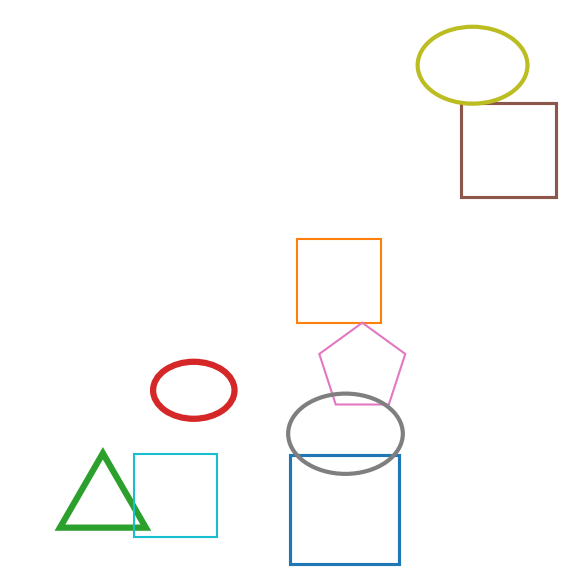[{"shape": "square", "thickness": 1.5, "radius": 0.47, "center": [0.596, 0.117]}, {"shape": "square", "thickness": 1, "radius": 0.36, "center": [0.587, 0.513]}, {"shape": "triangle", "thickness": 3, "radius": 0.43, "center": [0.178, 0.128]}, {"shape": "oval", "thickness": 3, "radius": 0.35, "center": [0.336, 0.323]}, {"shape": "square", "thickness": 1.5, "radius": 0.41, "center": [0.881, 0.739]}, {"shape": "pentagon", "thickness": 1, "radius": 0.39, "center": [0.627, 0.362]}, {"shape": "oval", "thickness": 2, "radius": 0.5, "center": [0.598, 0.248]}, {"shape": "oval", "thickness": 2, "radius": 0.48, "center": [0.818, 0.886]}, {"shape": "square", "thickness": 1, "radius": 0.36, "center": [0.304, 0.141]}]